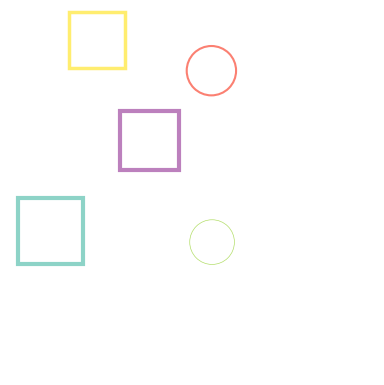[{"shape": "square", "thickness": 3, "radius": 0.43, "center": [0.131, 0.4]}, {"shape": "circle", "thickness": 1.5, "radius": 0.32, "center": [0.549, 0.816]}, {"shape": "circle", "thickness": 0.5, "radius": 0.29, "center": [0.551, 0.371]}, {"shape": "square", "thickness": 3, "radius": 0.38, "center": [0.388, 0.635]}, {"shape": "square", "thickness": 2.5, "radius": 0.37, "center": [0.252, 0.896]}]